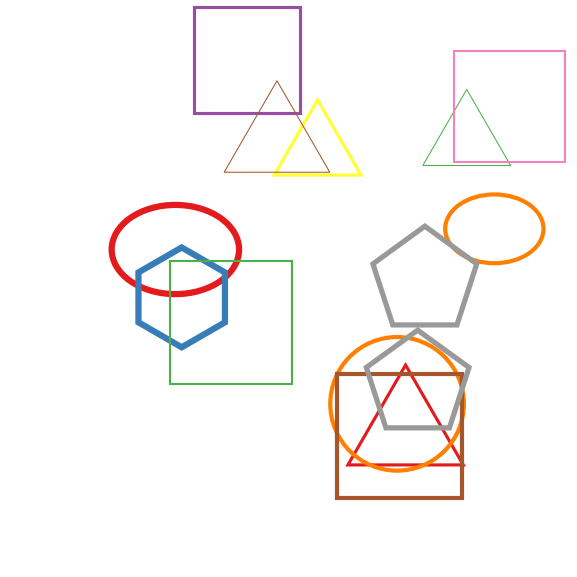[{"shape": "triangle", "thickness": 1.5, "radius": 0.58, "center": [0.702, 0.252]}, {"shape": "oval", "thickness": 3, "radius": 0.55, "center": [0.304, 0.567]}, {"shape": "hexagon", "thickness": 3, "radius": 0.43, "center": [0.315, 0.484]}, {"shape": "triangle", "thickness": 0.5, "radius": 0.44, "center": [0.808, 0.756]}, {"shape": "square", "thickness": 1, "radius": 0.53, "center": [0.4, 0.441]}, {"shape": "square", "thickness": 1.5, "radius": 0.46, "center": [0.428, 0.895]}, {"shape": "oval", "thickness": 2, "radius": 0.43, "center": [0.856, 0.603]}, {"shape": "circle", "thickness": 2, "radius": 0.58, "center": [0.688, 0.3]}, {"shape": "triangle", "thickness": 1.5, "radius": 0.43, "center": [0.55, 0.739]}, {"shape": "square", "thickness": 2, "radius": 0.54, "center": [0.692, 0.245]}, {"shape": "triangle", "thickness": 0.5, "radius": 0.53, "center": [0.48, 0.754]}, {"shape": "square", "thickness": 1, "radius": 0.48, "center": [0.883, 0.815]}, {"shape": "pentagon", "thickness": 2.5, "radius": 0.47, "center": [0.723, 0.334]}, {"shape": "pentagon", "thickness": 2.5, "radius": 0.47, "center": [0.736, 0.513]}]